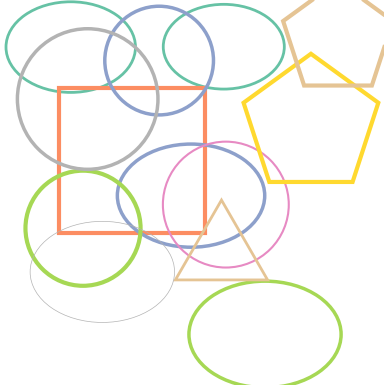[{"shape": "oval", "thickness": 2, "radius": 0.79, "center": [0.581, 0.879]}, {"shape": "oval", "thickness": 2, "radius": 0.84, "center": [0.184, 0.878]}, {"shape": "square", "thickness": 3, "radius": 0.95, "center": [0.343, 0.583]}, {"shape": "oval", "thickness": 2.5, "radius": 0.96, "center": [0.496, 0.492]}, {"shape": "circle", "thickness": 2.5, "radius": 0.71, "center": [0.413, 0.843]}, {"shape": "circle", "thickness": 1.5, "radius": 0.82, "center": [0.587, 0.469]}, {"shape": "circle", "thickness": 3, "radius": 0.75, "center": [0.216, 0.407]}, {"shape": "oval", "thickness": 2.5, "radius": 0.99, "center": [0.688, 0.131]}, {"shape": "pentagon", "thickness": 3, "radius": 0.92, "center": [0.808, 0.676]}, {"shape": "pentagon", "thickness": 3, "radius": 0.75, "center": [0.878, 0.899]}, {"shape": "triangle", "thickness": 2, "radius": 0.69, "center": [0.575, 0.342]}, {"shape": "oval", "thickness": 0.5, "radius": 0.94, "center": [0.266, 0.294]}, {"shape": "circle", "thickness": 2.5, "radius": 0.91, "center": [0.228, 0.743]}]